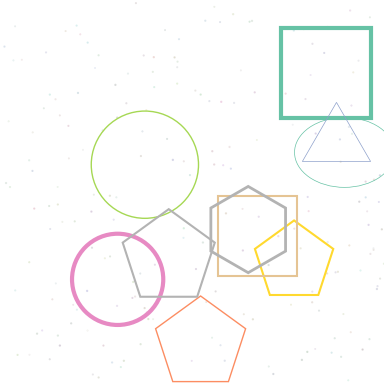[{"shape": "oval", "thickness": 0.5, "radius": 0.65, "center": [0.895, 0.604]}, {"shape": "square", "thickness": 3, "radius": 0.59, "center": [0.847, 0.81]}, {"shape": "pentagon", "thickness": 1, "radius": 0.61, "center": [0.521, 0.108]}, {"shape": "triangle", "thickness": 0.5, "radius": 0.51, "center": [0.874, 0.632]}, {"shape": "circle", "thickness": 3, "radius": 0.59, "center": [0.306, 0.274]}, {"shape": "circle", "thickness": 1, "radius": 0.7, "center": [0.376, 0.572]}, {"shape": "pentagon", "thickness": 1.5, "radius": 0.54, "center": [0.764, 0.32]}, {"shape": "square", "thickness": 1.5, "radius": 0.51, "center": [0.67, 0.387]}, {"shape": "pentagon", "thickness": 1.5, "radius": 0.63, "center": [0.438, 0.331]}, {"shape": "hexagon", "thickness": 2, "radius": 0.56, "center": [0.645, 0.404]}]